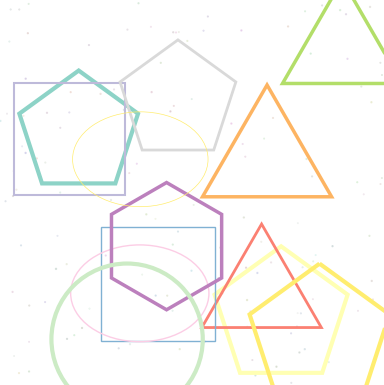[{"shape": "pentagon", "thickness": 3, "radius": 0.81, "center": [0.204, 0.655]}, {"shape": "pentagon", "thickness": 3, "radius": 0.91, "center": [0.73, 0.179]}, {"shape": "square", "thickness": 1.5, "radius": 0.73, "center": [0.18, 0.639]}, {"shape": "triangle", "thickness": 2, "radius": 0.9, "center": [0.679, 0.239]}, {"shape": "square", "thickness": 1, "radius": 0.74, "center": [0.41, 0.263]}, {"shape": "triangle", "thickness": 2.5, "radius": 0.97, "center": [0.694, 0.586]}, {"shape": "triangle", "thickness": 2.5, "radius": 0.9, "center": [0.889, 0.873]}, {"shape": "oval", "thickness": 1, "radius": 0.9, "center": [0.363, 0.238]}, {"shape": "pentagon", "thickness": 2, "radius": 0.79, "center": [0.462, 0.738]}, {"shape": "hexagon", "thickness": 2.5, "radius": 0.83, "center": [0.433, 0.361]}, {"shape": "circle", "thickness": 3, "radius": 0.98, "center": [0.33, 0.119]}, {"shape": "pentagon", "thickness": 3, "radius": 0.95, "center": [0.83, 0.124]}, {"shape": "oval", "thickness": 0.5, "radius": 0.88, "center": [0.364, 0.586]}]